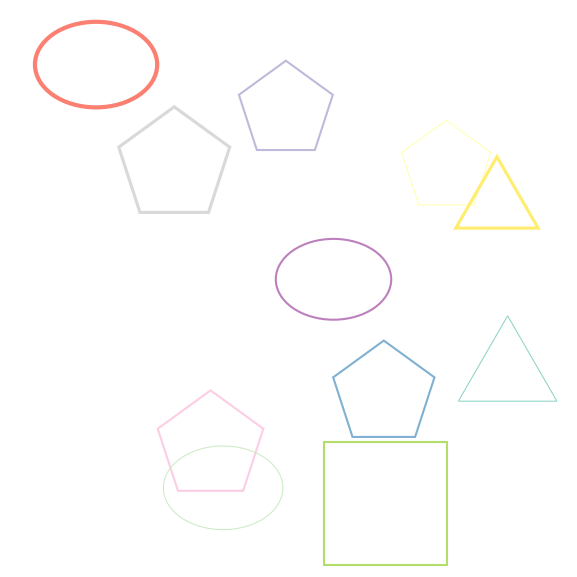[{"shape": "triangle", "thickness": 0.5, "radius": 0.49, "center": [0.879, 0.354]}, {"shape": "pentagon", "thickness": 0.5, "radius": 0.41, "center": [0.773, 0.71]}, {"shape": "pentagon", "thickness": 1, "radius": 0.43, "center": [0.495, 0.809]}, {"shape": "oval", "thickness": 2, "radius": 0.53, "center": [0.166, 0.887]}, {"shape": "pentagon", "thickness": 1, "radius": 0.46, "center": [0.665, 0.317]}, {"shape": "square", "thickness": 1, "radius": 0.53, "center": [0.668, 0.127]}, {"shape": "pentagon", "thickness": 1, "radius": 0.48, "center": [0.365, 0.227]}, {"shape": "pentagon", "thickness": 1.5, "radius": 0.51, "center": [0.302, 0.713]}, {"shape": "oval", "thickness": 1, "radius": 0.5, "center": [0.577, 0.516]}, {"shape": "oval", "thickness": 0.5, "radius": 0.52, "center": [0.386, 0.154]}, {"shape": "triangle", "thickness": 1.5, "radius": 0.41, "center": [0.861, 0.645]}]